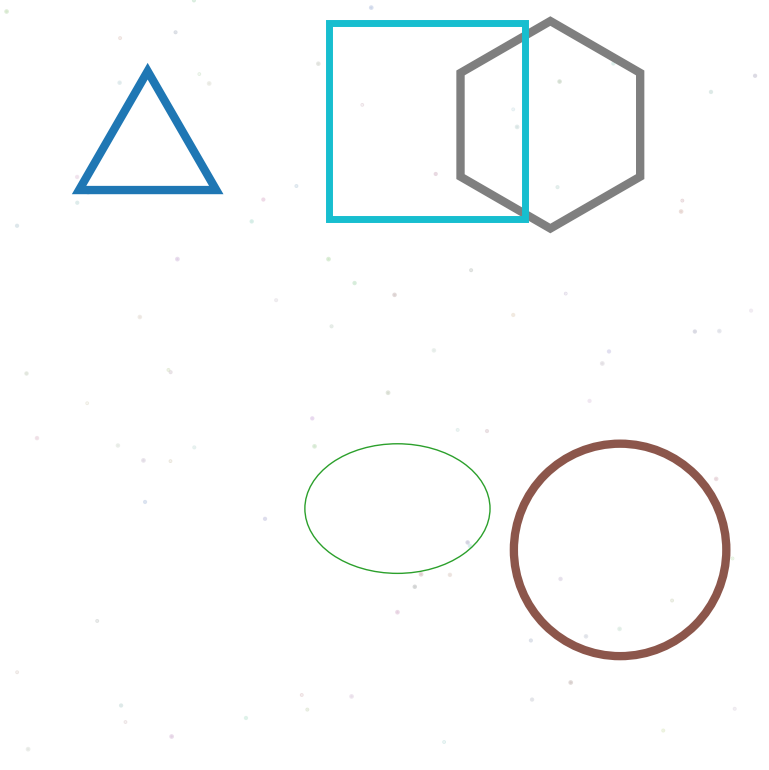[{"shape": "triangle", "thickness": 3, "radius": 0.51, "center": [0.192, 0.805]}, {"shape": "oval", "thickness": 0.5, "radius": 0.6, "center": [0.516, 0.34]}, {"shape": "circle", "thickness": 3, "radius": 0.69, "center": [0.805, 0.286]}, {"shape": "hexagon", "thickness": 3, "radius": 0.67, "center": [0.715, 0.838]}, {"shape": "square", "thickness": 2.5, "radius": 0.64, "center": [0.555, 0.843]}]